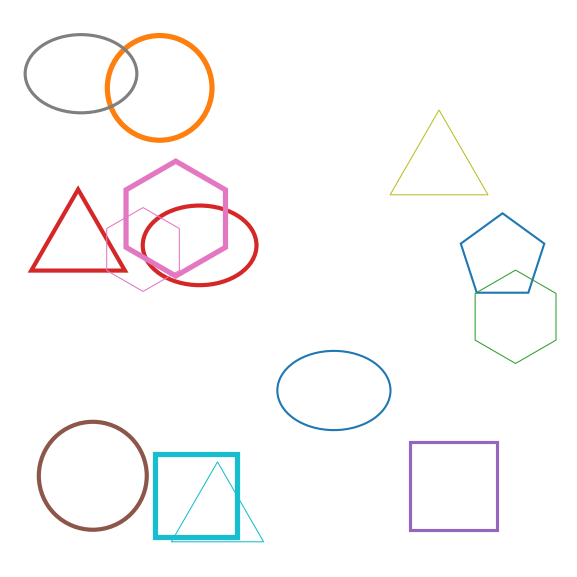[{"shape": "oval", "thickness": 1, "radius": 0.49, "center": [0.578, 0.323]}, {"shape": "pentagon", "thickness": 1, "radius": 0.38, "center": [0.87, 0.554]}, {"shape": "circle", "thickness": 2.5, "radius": 0.45, "center": [0.276, 0.847]}, {"shape": "hexagon", "thickness": 0.5, "radius": 0.4, "center": [0.893, 0.451]}, {"shape": "oval", "thickness": 2, "radius": 0.49, "center": [0.346, 0.574]}, {"shape": "triangle", "thickness": 2, "radius": 0.47, "center": [0.135, 0.577]}, {"shape": "square", "thickness": 1.5, "radius": 0.38, "center": [0.785, 0.158]}, {"shape": "circle", "thickness": 2, "radius": 0.47, "center": [0.161, 0.175]}, {"shape": "hexagon", "thickness": 2.5, "radius": 0.5, "center": [0.304, 0.621]}, {"shape": "hexagon", "thickness": 0.5, "radius": 0.36, "center": [0.248, 0.567]}, {"shape": "oval", "thickness": 1.5, "radius": 0.48, "center": [0.14, 0.871]}, {"shape": "triangle", "thickness": 0.5, "radius": 0.49, "center": [0.76, 0.711]}, {"shape": "square", "thickness": 2.5, "radius": 0.36, "center": [0.339, 0.141]}, {"shape": "triangle", "thickness": 0.5, "radius": 0.46, "center": [0.377, 0.107]}]